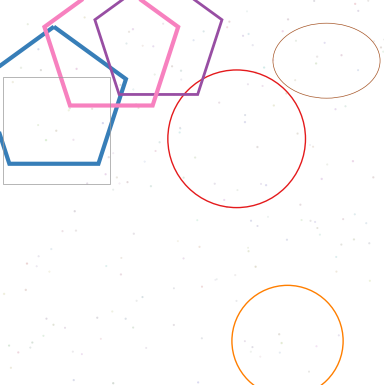[{"shape": "circle", "thickness": 1, "radius": 0.89, "center": [0.615, 0.64]}, {"shape": "pentagon", "thickness": 3, "radius": 0.98, "center": [0.14, 0.734]}, {"shape": "pentagon", "thickness": 2, "radius": 0.87, "center": [0.411, 0.895]}, {"shape": "circle", "thickness": 1, "radius": 0.72, "center": [0.747, 0.114]}, {"shape": "oval", "thickness": 0.5, "radius": 0.7, "center": [0.848, 0.842]}, {"shape": "pentagon", "thickness": 3, "radius": 0.91, "center": [0.289, 0.874]}, {"shape": "square", "thickness": 0.5, "radius": 0.69, "center": [0.147, 0.66]}]